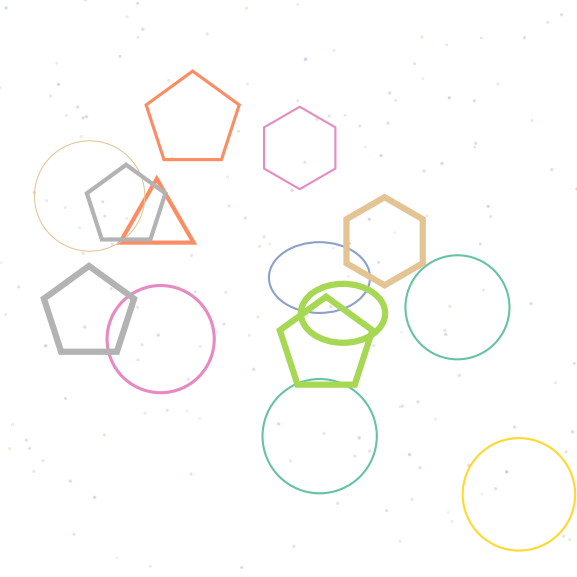[{"shape": "circle", "thickness": 1, "radius": 0.49, "center": [0.554, 0.244]}, {"shape": "circle", "thickness": 1, "radius": 0.45, "center": [0.792, 0.467]}, {"shape": "pentagon", "thickness": 1.5, "radius": 0.42, "center": [0.334, 0.791]}, {"shape": "triangle", "thickness": 2, "radius": 0.37, "center": [0.271, 0.616]}, {"shape": "oval", "thickness": 1, "radius": 0.44, "center": [0.553, 0.519]}, {"shape": "hexagon", "thickness": 1, "radius": 0.36, "center": [0.519, 0.743]}, {"shape": "circle", "thickness": 1.5, "radius": 0.46, "center": [0.278, 0.412]}, {"shape": "oval", "thickness": 3, "radius": 0.36, "center": [0.594, 0.457]}, {"shape": "pentagon", "thickness": 3, "radius": 0.42, "center": [0.565, 0.401]}, {"shape": "circle", "thickness": 1, "radius": 0.49, "center": [0.899, 0.143]}, {"shape": "circle", "thickness": 0.5, "radius": 0.48, "center": [0.155, 0.66]}, {"shape": "hexagon", "thickness": 3, "radius": 0.38, "center": [0.666, 0.581]}, {"shape": "pentagon", "thickness": 2, "radius": 0.36, "center": [0.218, 0.642]}, {"shape": "pentagon", "thickness": 3, "radius": 0.41, "center": [0.154, 0.456]}]